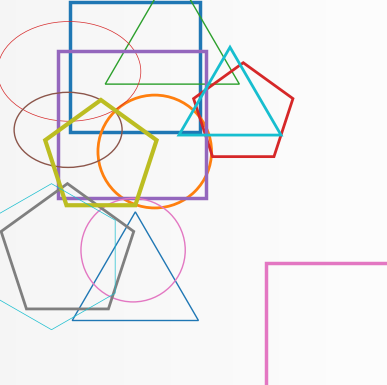[{"shape": "triangle", "thickness": 1, "radius": 0.94, "center": [0.349, 0.262]}, {"shape": "square", "thickness": 2.5, "radius": 0.84, "center": [0.349, 0.827]}, {"shape": "circle", "thickness": 2, "radius": 0.73, "center": [0.399, 0.606]}, {"shape": "triangle", "thickness": 1, "radius": 1.0, "center": [0.445, 0.881]}, {"shape": "oval", "thickness": 0.5, "radius": 0.93, "center": [0.178, 0.815]}, {"shape": "pentagon", "thickness": 2, "radius": 0.67, "center": [0.628, 0.702]}, {"shape": "square", "thickness": 2.5, "radius": 0.95, "center": [0.341, 0.677]}, {"shape": "oval", "thickness": 1, "radius": 0.7, "center": [0.176, 0.663]}, {"shape": "circle", "thickness": 1, "radius": 0.67, "center": [0.343, 0.35]}, {"shape": "square", "thickness": 2.5, "radius": 0.98, "center": [0.882, 0.12]}, {"shape": "pentagon", "thickness": 2, "radius": 0.9, "center": [0.174, 0.343]}, {"shape": "pentagon", "thickness": 3, "radius": 0.76, "center": [0.26, 0.589]}, {"shape": "triangle", "thickness": 2, "radius": 0.76, "center": [0.594, 0.725]}, {"shape": "hexagon", "thickness": 0.5, "radius": 0.95, "center": [0.133, 0.333]}]